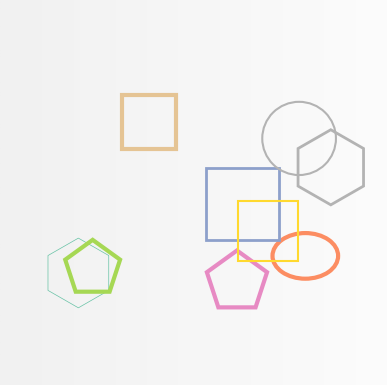[{"shape": "hexagon", "thickness": 0.5, "radius": 0.45, "center": [0.202, 0.291]}, {"shape": "oval", "thickness": 3, "radius": 0.42, "center": [0.788, 0.335]}, {"shape": "square", "thickness": 2, "radius": 0.47, "center": [0.625, 0.47]}, {"shape": "pentagon", "thickness": 3, "radius": 0.41, "center": [0.612, 0.268]}, {"shape": "pentagon", "thickness": 3, "radius": 0.37, "center": [0.239, 0.303]}, {"shape": "square", "thickness": 1.5, "radius": 0.39, "center": [0.691, 0.401]}, {"shape": "square", "thickness": 3, "radius": 0.35, "center": [0.384, 0.683]}, {"shape": "hexagon", "thickness": 2, "radius": 0.49, "center": [0.854, 0.565]}, {"shape": "circle", "thickness": 1.5, "radius": 0.48, "center": [0.772, 0.64]}]